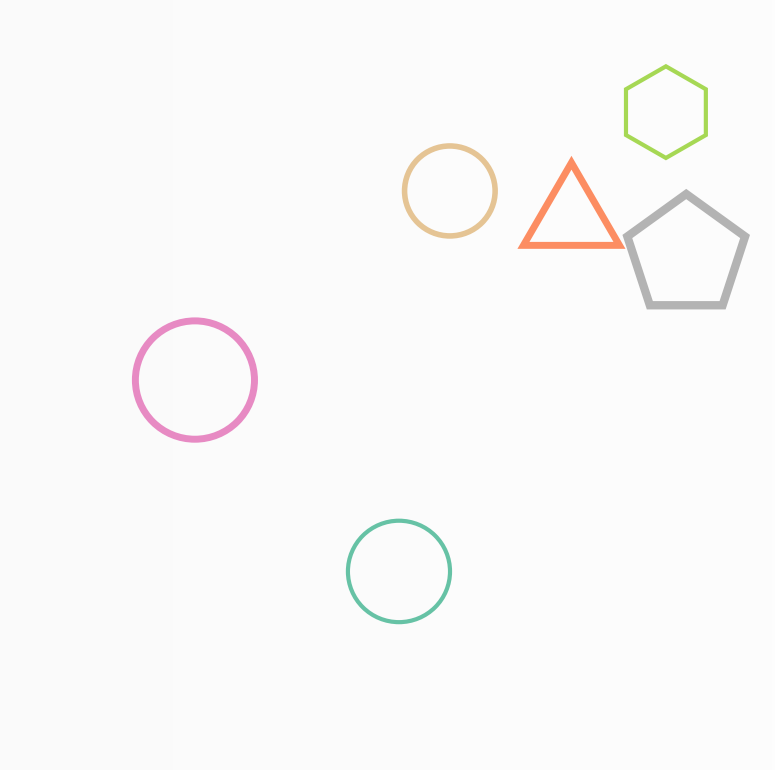[{"shape": "circle", "thickness": 1.5, "radius": 0.33, "center": [0.515, 0.258]}, {"shape": "triangle", "thickness": 2.5, "radius": 0.36, "center": [0.737, 0.717]}, {"shape": "circle", "thickness": 2.5, "radius": 0.38, "center": [0.252, 0.506]}, {"shape": "hexagon", "thickness": 1.5, "radius": 0.3, "center": [0.859, 0.854]}, {"shape": "circle", "thickness": 2, "radius": 0.29, "center": [0.58, 0.752]}, {"shape": "pentagon", "thickness": 3, "radius": 0.4, "center": [0.885, 0.668]}]